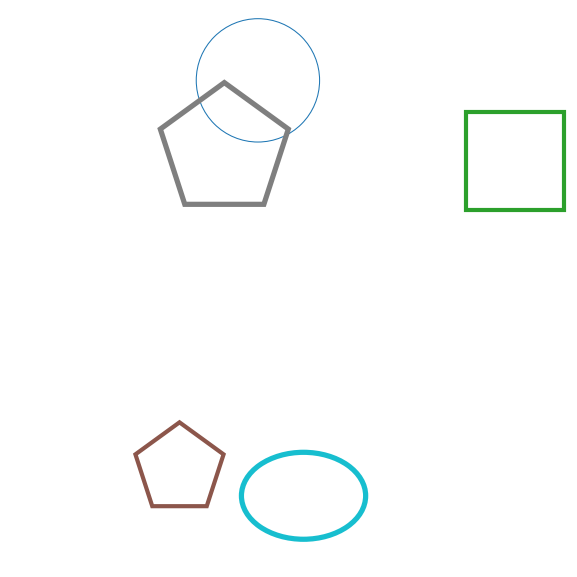[{"shape": "circle", "thickness": 0.5, "radius": 0.53, "center": [0.447, 0.86]}, {"shape": "square", "thickness": 2, "radius": 0.42, "center": [0.892, 0.72]}, {"shape": "pentagon", "thickness": 2, "radius": 0.4, "center": [0.311, 0.188]}, {"shape": "pentagon", "thickness": 2.5, "radius": 0.58, "center": [0.388, 0.74]}, {"shape": "oval", "thickness": 2.5, "radius": 0.54, "center": [0.526, 0.141]}]